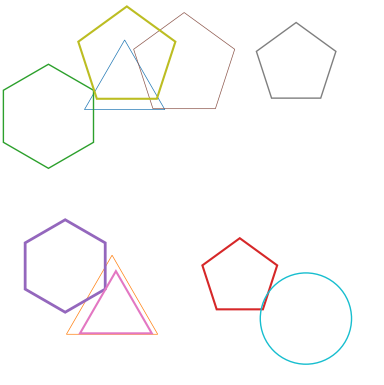[{"shape": "triangle", "thickness": 0.5, "radius": 0.6, "center": [0.324, 0.776]}, {"shape": "triangle", "thickness": 0.5, "radius": 0.68, "center": [0.291, 0.2]}, {"shape": "hexagon", "thickness": 1, "radius": 0.68, "center": [0.126, 0.698]}, {"shape": "pentagon", "thickness": 1.5, "radius": 0.51, "center": [0.623, 0.279]}, {"shape": "hexagon", "thickness": 2, "radius": 0.6, "center": [0.169, 0.309]}, {"shape": "pentagon", "thickness": 0.5, "radius": 0.69, "center": [0.478, 0.829]}, {"shape": "triangle", "thickness": 1.5, "radius": 0.54, "center": [0.301, 0.188]}, {"shape": "pentagon", "thickness": 1, "radius": 0.54, "center": [0.769, 0.833]}, {"shape": "pentagon", "thickness": 1.5, "radius": 0.66, "center": [0.329, 0.851]}, {"shape": "circle", "thickness": 1, "radius": 0.59, "center": [0.795, 0.173]}]